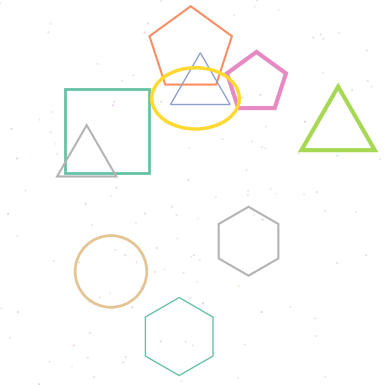[{"shape": "hexagon", "thickness": 1, "radius": 0.51, "center": [0.465, 0.126]}, {"shape": "square", "thickness": 2, "radius": 0.55, "center": [0.278, 0.66]}, {"shape": "pentagon", "thickness": 1.5, "radius": 0.56, "center": [0.495, 0.871]}, {"shape": "triangle", "thickness": 1, "radius": 0.45, "center": [0.52, 0.773]}, {"shape": "pentagon", "thickness": 3, "radius": 0.4, "center": [0.666, 0.785]}, {"shape": "triangle", "thickness": 3, "radius": 0.55, "center": [0.878, 0.665]}, {"shape": "oval", "thickness": 2.5, "radius": 0.57, "center": [0.508, 0.744]}, {"shape": "circle", "thickness": 2, "radius": 0.47, "center": [0.288, 0.295]}, {"shape": "triangle", "thickness": 1.5, "radius": 0.44, "center": [0.225, 0.586]}, {"shape": "hexagon", "thickness": 1.5, "radius": 0.45, "center": [0.646, 0.373]}]